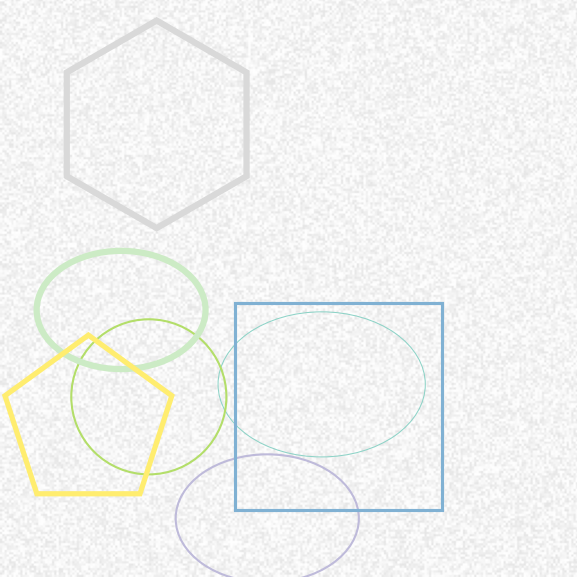[{"shape": "oval", "thickness": 0.5, "radius": 0.9, "center": [0.557, 0.334]}, {"shape": "oval", "thickness": 1, "radius": 0.79, "center": [0.463, 0.101]}, {"shape": "square", "thickness": 1.5, "radius": 0.9, "center": [0.586, 0.294]}, {"shape": "circle", "thickness": 1, "radius": 0.67, "center": [0.258, 0.312]}, {"shape": "hexagon", "thickness": 3, "radius": 0.9, "center": [0.271, 0.784]}, {"shape": "oval", "thickness": 3, "radius": 0.73, "center": [0.21, 0.462]}, {"shape": "pentagon", "thickness": 2.5, "radius": 0.76, "center": [0.153, 0.267]}]